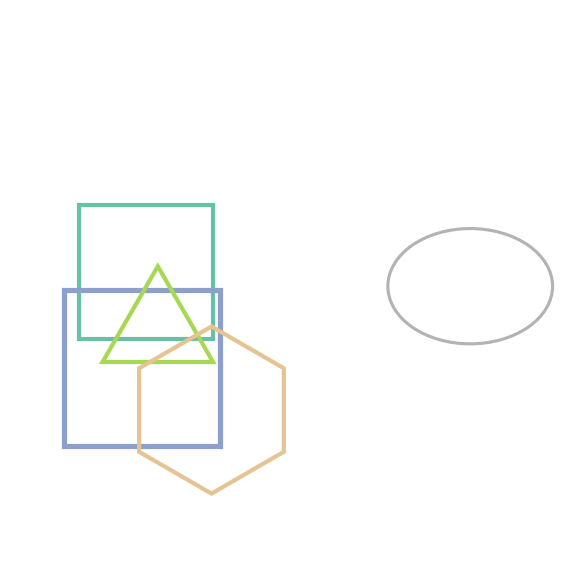[{"shape": "square", "thickness": 2, "radius": 0.58, "center": [0.253, 0.528]}, {"shape": "square", "thickness": 2.5, "radius": 0.68, "center": [0.245, 0.362]}, {"shape": "triangle", "thickness": 2, "radius": 0.55, "center": [0.273, 0.427]}, {"shape": "hexagon", "thickness": 2, "radius": 0.72, "center": [0.366, 0.289]}, {"shape": "oval", "thickness": 1.5, "radius": 0.71, "center": [0.814, 0.504]}]